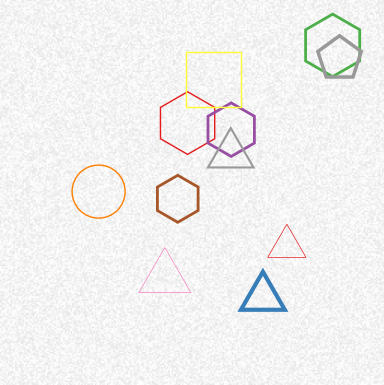[{"shape": "triangle", "thickness": 0.5, "radius": 0.29, "center": [0.745, 0.36]}, {"shape": "hexagon", "thickness": 1, "radius": 0.41, "center": [0.487, 0.68]}, {"shape": "triangle", "thickness": 3, "radius": 0.33, "center": [0.683, 0.228]}, {"shape": "hexagon", "thickness": 2, "radius": 0.41, "center": [0.864, 0.882]}, {"shape": "hexagon", "thickness": 2, "radius": 0.35, "center": [0.6, 0.663]}, {"shape": "circle", "thickness": 1, "radius": 0.34, "center": [0.256, 0.502]}, {"shape": "square", "thickness": 1, "radius": 0.36, "center": [0.554, 0.794]}, {"shape": "hexagon", "thickness": 2, "radius": 0.31, "center": [0.462, 0.484]}, {"shape": "triangle", "thickness": 0.5, "radius": 0.39, "center": [0.428, 0.279]}, {"shape": "triangle", "thickness": 1.5, "radius": 0.34, "center": [0.599, 0.599]}, {"shape": "pentagon", "thickness": 2.5, "radius": 0.3, "center": [0.882, 0.848]}]